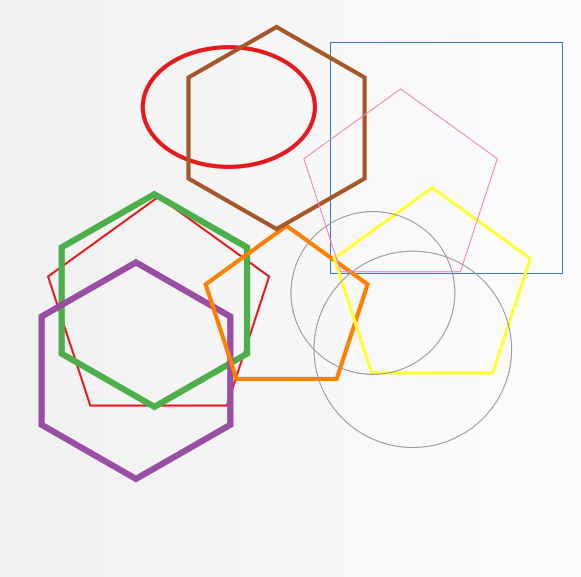[{"shape": "pentagon", "thickness": 1, "radius": 1.0, "center": [0.273, 0.459]}, {"shape": "oval", "thickness": 2, "radius": 0.74, "center": [0.394, 0.814]}, {"shape": "square", "thickness": 0.5, "radius": 1.0, "center": [0.767, 0.726]}, {"shape": "hexagon", "thickness": 3, "radius": 0.92, "center": [0.266, 0.479]}, {"shape": "hexagon", "thickness": 3, "radius": 0.94, "center": [0.234, 0.357]}, {"shape": "pentagon", "thickness": 2, "radius": 0.73, "center": [0.493, 0.462]}, {"shape": "pentagon", "thickness": 1.5, "radius": 0.89, "center": [0.744, 0.497]}, {"shape": "hexagon", "thickness": 2, "radius": 0.87, "center": [0.476, 0.777]}, {"shape": "pentagon", "thickness": 0.5, "radius": 0.87, "center": [0.689, 0.67]}, {"shape": "circle", "thickness": 0.5, "radius": 0.85, "center": [0.71, 0.394]}, {"shape": "circle", "thickness": 0.5, "radius": 0.7, "center": [0.642, 0.492]}]